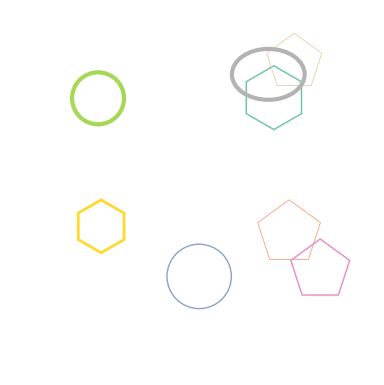[{"shape": "hexagon", "thickness": 1, "radius": 0.41, "center": [0.711, 0.746]}, {"shape": "pentagon", "thickness": 0.5, "radius": 0.43, "center": [0.751, 0.395]}, {"shape": "circle", "thickness": 1, "radius": 0.42, "center": [0.517, 0.282]}, {"shape": "pentagon", "thickness": 1, "radius": 0.4, "center": [0.832, 0.299]}, {"shape": "circle", "thickness": 3, "radius": 0.34, "center": [0.255, 0.745]}, {"shape": "hexagon", "thickness": 2, "radius": 0.34, "center": [0.263, 0.412]}, {"shape": "pentagon", "thickness": 0.5, "radius": 0.38, "center": [0.764, 0.839]}, {"shape": "oval", "thickness": 3, "radius": 0.47, "center": [0.697, 0.807]}]